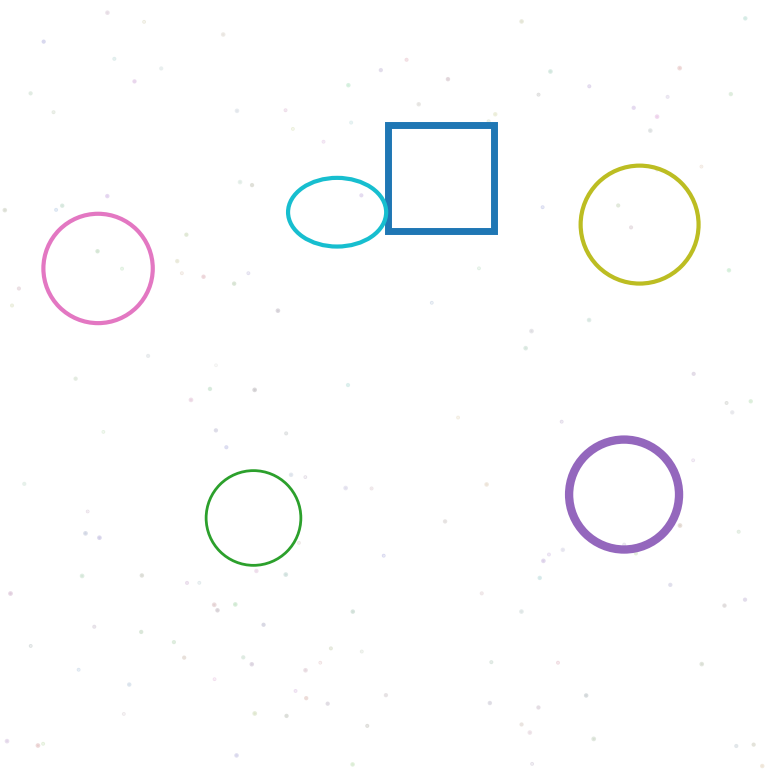[{"shape": "square", "thickness": 2.5, "radius": 0.34, "center": [0.572, 0.769]}, {"shape": "circle", "thickness": 1, "radius": 0.31, "center": [0.329, 0.327]}, {"shape": "circle", "thickness": 3, "radius": 0.36, "center": [0.81, 0.358]}, {"shape": "circle", "thickness": 1.5, "radius": 0.36, "center": [0.127, 0.651]}, {"shape": "circle", "thickness": 1.5, "radius": 0.38, "center": [0.831, 0.708]}, {"shape": "oval", "thickness": 1.5, "radius": 0.32, "center": [0.438, 0.724]}]